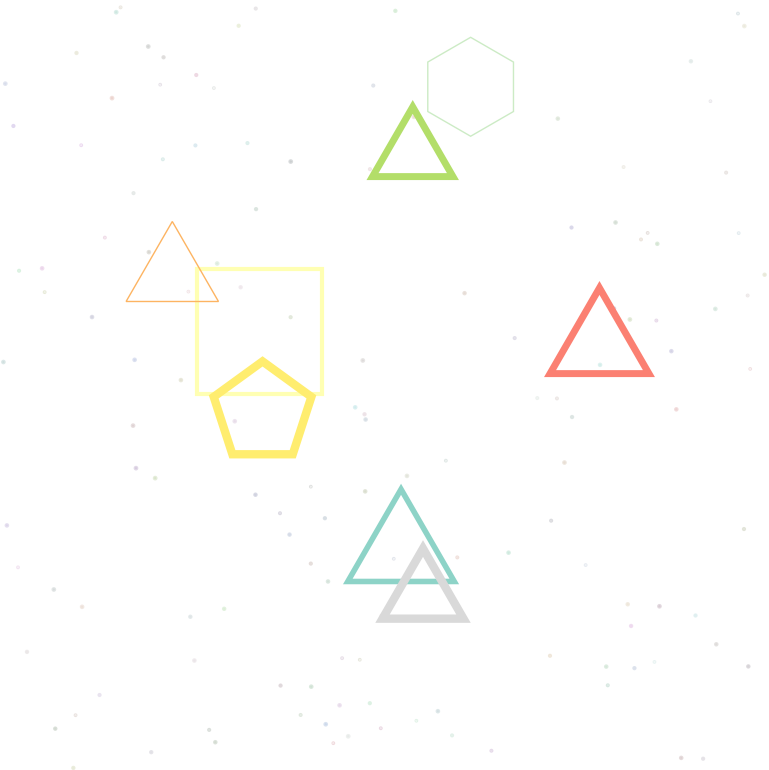[{"shape": "triangle", "thickness": 2, "radius": 0.4, "center": [0.521, 0.285]}, {"shape": "square", "thickness": 1.5, "radius": 0.41, "center": [0.337, 0.57]}, {"shape": "triangle", "thickness": 2.5, "radius": 0.37, "center": [0.779, 0.552]}, {"shape": "triangle", "thickness": 0.5, "radius": 0.35, "center": [0.224, 0.643]}, {"shape": "triangle", "thickness": 2.5, "radius": 0.3, "center": [0.536, 0.801]}, {"shape": "triangle", "thickness": 3, "radius": 0.3, "center": [0.549, 0.227]}, {"shape": "hexagon", "thickness": 0.5, "radius": 0.32, "center": [0.611, 0.887]}, {"shape": "pentagon", "thickness": 3, "radius": 0.33, "center": [0.341, 0.464]}]